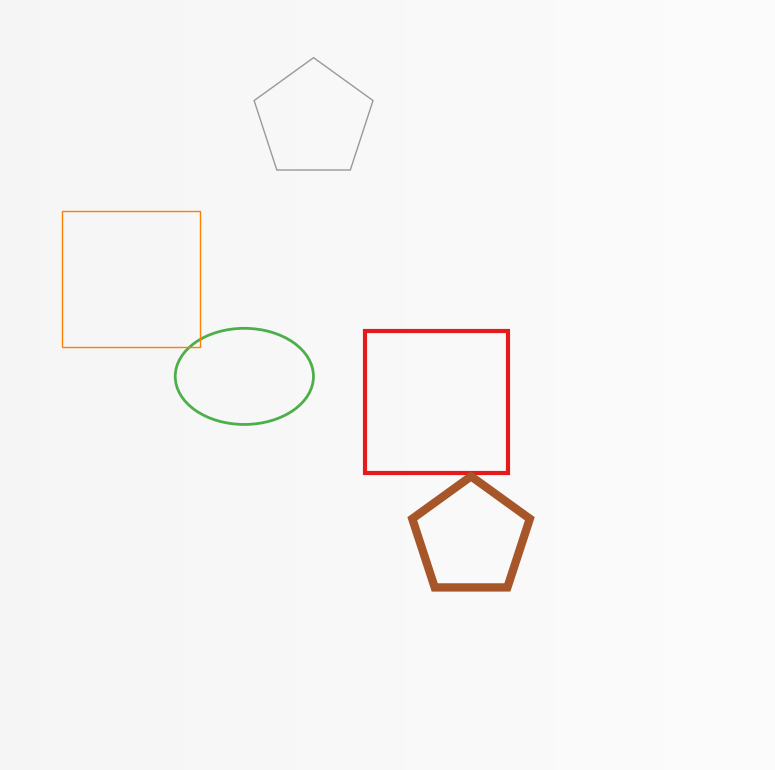[{"shape": "square", "thickness": 1.5, "radius": 0.46, "center": [0.563, 0.478]}, {"shape": "oval", "thickness": 1, "radius": 0.45, "center": [0.315, 0.511]}, {"shape": "square", "thickness": 0.5, "radius": 0.44, "center": [0.169, 0.638]}, {"shape": "pentagon", "thickness": 3, "radius": 0.4, "center": [0.608, 0.302]}, {"shape": "pentagon", "thickness": 0.5, "radius": 0.4, "center": [0.405, 0.844]}]